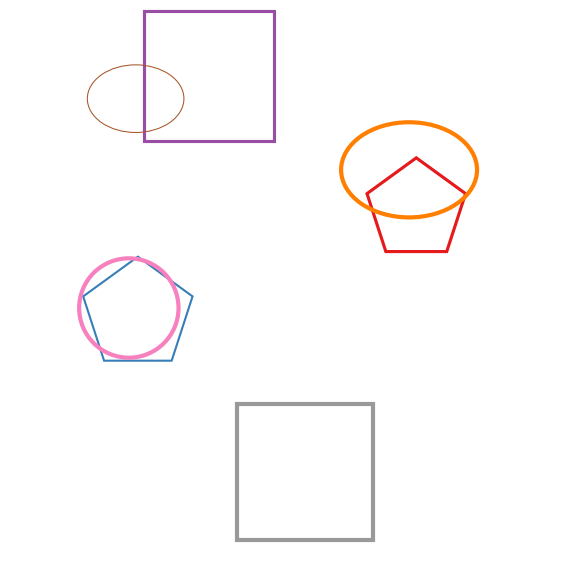[{"shape": "pentagon", "thickness": 1.5, "radius": 0.45, "center": [0.721, 0.636]}, {"shape": "pentagon", "thickness": 1, "radius": 0.5, "center": [0.239, 0.455]}, {"shape": "square", "thickness": 1.5, "radius": 0.56, "center": [0.362, 0.868]}, {"shape": "oval", "thickness": 2, "radius": 0.59, "center": [0.708, 0.705]}, {"shape": "oval", "thickness": 0.5, "radius": 0.42, "center": [0.235, 0.828]}, {"shape": "circle", "thickness": 2, "radius": 0.43, "center": [0.223, 0.466]}, {"shape": "square", "thickness": 2, "radius": 0.59, "center": [0.528, 0.182]}]